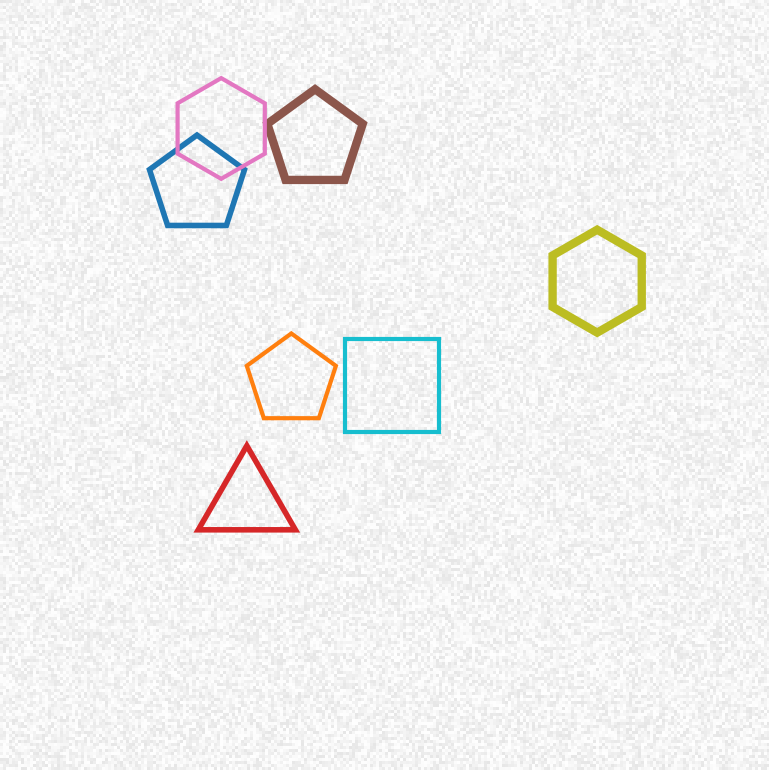[{"shape": "pentagon", "thickness": 2, "radius": 0.32, "center": [0.256, 0.76]}, {"shape": "pentagon", "thickness": 1.5, "radius": 0.3, "center": [0.378, 0.506]}, {"shape": "triangle", "thickness": 2, "radius": 0.36, "center": [0.321, 0.348]}, {"shape": "pentagon", "thickness": 3, "radius": 0.33, "center": [0.409, 0.819]}, {"shape": "hexagon", "thickness": 1.5, "radius": 0.33, "center": [0.287, 0.833]}, {"shape": "hexagon", "thickness": 3, "radius": 0.33, "center": [0.776, 0.635]}, {"shape": "square", "thickness": 1.5, "radius": 0.3, "center": [0.509, 0.499]}]